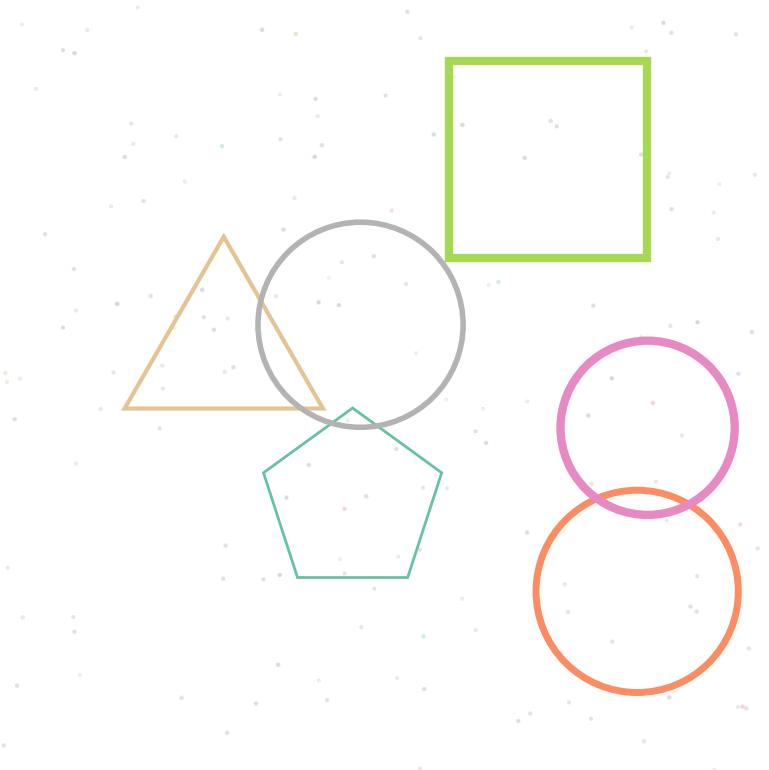[{"shape": "pentagon", "thickness": 1, "radius": 0.61, "center": [0.458, 0.348]}, {"shape": "circle", "thickness": 2.5, "radius": 0.66, "center": [0.828, 0.232]}, {"shape": "circle", "thickness": 3, "radius": 0.57, "center": [0.841, 0.444]}, {"shape": "square", "thickness": 3, "radius": 0.64, "center": [0.711, 0.793]}, {"shape": "triangle", "thickness": 1.5, "radius": 0.74, "center": [0.291, 0.544]}, {"shape": "circle", "thickness": 2, "radius": 0.67, "center": [0.468, 0.578]}]